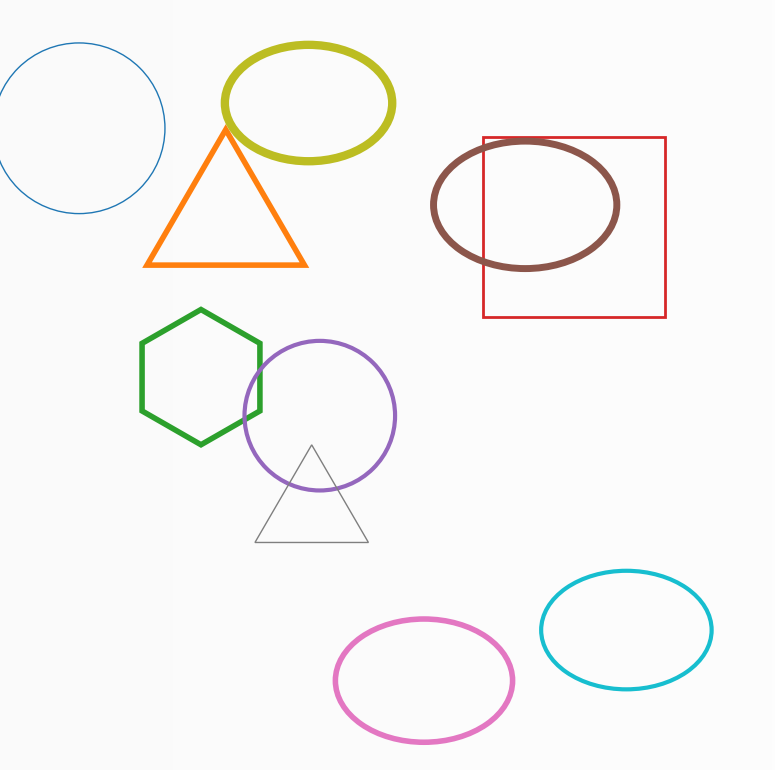[{"shape": "circle", "thickness": 0.5, "radius": 0.55, "center": [0.102, 0.833]}, {"shape": "triangle", "thickness": 2, "radius": 0.59, "center": [0.291, 0.714]}, {"shape": "hexagon", "thickness": 2, "radius": 0.44, "center": [0.259, 0.51]}, {"shape": "square", "thickness": 1, "radius": 0.59, "center": [0.741, 0.705]}, {"shape": "circle", "thickness": 1.5, "radius": 0.49, "center": [0.413, 0.46]}, {"shape": "oval", "thickness": 2.5, "radius": 0.59, "center": [0.678, 0.734]}, {"shape": "oval", "thickness": 2, "radius": 0.57, "center": [0.547, 0.116]}, {"shape": "triangle", "thickness": 0.5, "radius": 0.42, "center": [0.402, 0.338]}, {"shape": "oval", "thickness": 3, "radius": 0.54, "center": [0.398, 0.866]}, {"shape": "oval", "thickness": 1.5, "radius": 0.55, "center": [0.808, 0.182]}]